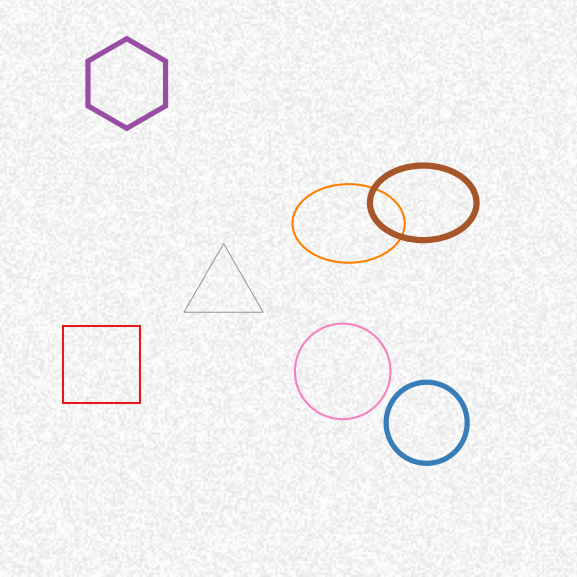[{"shape": "square", "thickness": 1, "radius": 0.33, "center": [0.175, 0.369]}, {"shape": "circle", "thickness": 2.5, "radius": 0.35, "center": [0.739, 0.267]}, {"shape": "hexagon", "thickness": 2.5, "radius": 0.39, "center": [0.22, 0.855]}, {"shape": "oval", "thickness": 1, "radius": 0.49, "center": [0.604, 0.612]}, {"shape": "oval", "thickness": 3, "radius": 0.46, "center": [0.733, 0.648]}, {"shape": "circle", "thickness": 1, "radius": 0.41, "center": [0.593, 0.356]}, {"shape": "triangle", "thickness": 0.5, "radius": 0.4, "center": [0.387, 0.498]}]